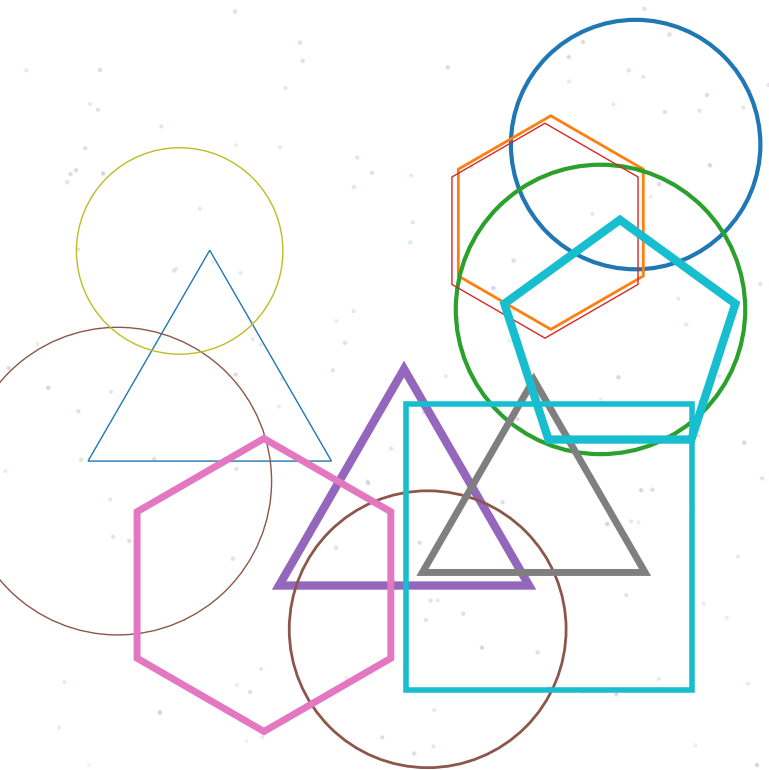[{"shape": "triangle", "thickness": 0.5, "radius": 0.91, "center": [0.272, 0.492]}, {"shape": "circle", "thickness": 1.5, "radius": 0.81, "center": [0.825, 0.812]}, {"shape": "hexagon", "thickness": 1, "radius": 0.69, "center": [0.715, 0.711]}, {"shape": "circle", "thickness": 1.5, "radius": 0.94, "center": [0.78, 0.598]}, {"shape": "hexagon", "thickness": 0.5, "radius": 0.7, "center": [0.708, 0.7]}, {"shape": "triangle", "thickness": 3, "radius": 0.94, "center": [0.525, 0.333]}, {"shape": "circle", "thickness": 1, "radius": 0.9, "center": [0.555, 0.183]}, {"shape": "circle", "thickness": 0.5, "radius": 1.0, "center": [0.153, 0.375]}, {"shape": "hexagon", "thickness": 2.5, "radius": 0.95, "center": [0.343, 0.24]}, {"shape": "triangle", "thickness": 2.5, "radius": 0.83, "center": [0.693, 0.34]}, {"shape": "circle", "thickness": 0.5, "radius": 0.67, "center": [0.233, 0.674]}, {"shape": "pentagon", "thickness": 3, "radius": 0.79, "center": [0.805, 0.557]}, {"shape": "square", "thickness": 2, "radius": 0.93, "center": [0.713, 0.29]}]